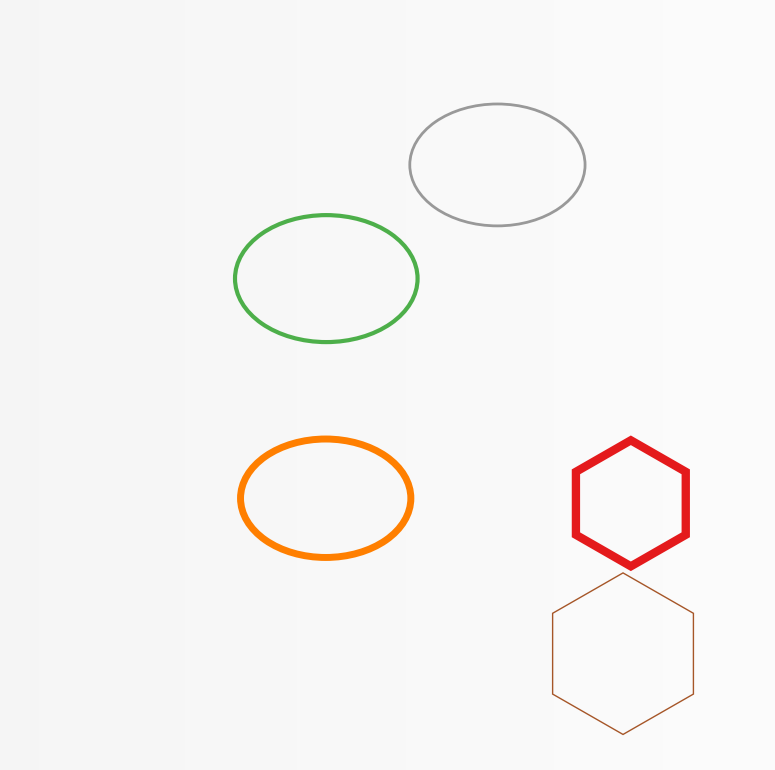[{"shape": "hexagon", "thickness": 3, "radius": 0.41, "center": [0.814, 0.346]}, {"shape": "oval", "thickness": 1.5, "radius": 0.59, "center": [0.421, 0.638]}, {"shape": "oval", "thickness": 2.5, "radius": 0.55, "center": [0.42, 0.353]}, {"shape": "hexagon", "thickness": 0.5, "radius": 0.52, "center": [0.804, 0.151]}, {"shape": "oval", "thickness": 1, "radius": 0.57, "center": [0.642, 0.786]}]